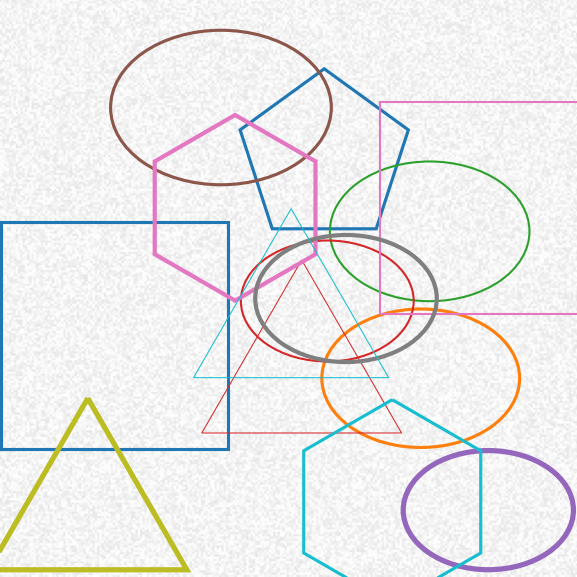[{"shape": "square", "thickness": 1.5, "radius": 0.98, "center": [0.198, 0.418]}, {"shape": "pentagon", "thickness": 1.5, "radius": 0.77, "center": [0.561, 0.727]}, {"shape": "oval", "thickness": 1.5, "radius": 0.86, "center": [0.729, 0.344]}, {"shape": "oval", "thickness": 1, "radius": 0.86, "center": [0.744, 0.599]}, {"shape": "triangle", "thickness": 0.5, "radius": 1.0, "center": [0.522, 0.349]}, {"shape": "oval", "thickness": 1, "radius": 0.75, "center": [0.567, 0.478]}, {"shape": "oval", "thickness": 2.5, "radius": 0.74, "center": [0.846, 0.116]}, {"shape": "oval", "thickness": 1.5, "radius": 0.96, "center": [0.383, 0.813]}, {"shape": "square", "thickness": 1, "radius": 0.91, "center": [0.841, 0.639]}, {"shape": "hexagon", "thickness": 2, "radius": 0.8, "center": [0.407, 0.639]}, {"shape": "oval", "thickness": 2, "radius": 0.79, "center": [0.599, 0.482]}, {"shape": "triangle", "thickness": 2.5, "radius": 0.99, "center": [0.152, 0.112]}, {"shape": "hexagon", "thickness": 1.5, "radius": 0.88, "center": [0.679, 0.13]}, {"shape": "triangle", "thickness": 0.5, "radius": 0.98, "center": [0.504, 0.443]}]